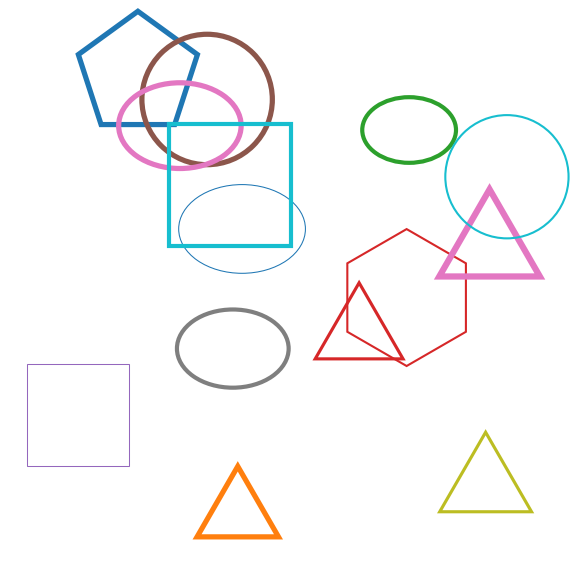[{"shape": "pentagon", "thickness": 2.5, "radius": 0.54, "center": [0.239, 0.871]}, {"shape": "oval", "thickness": 0.5, "radius": 0.55, "center": [0.419, 0.603]}, {"shape": "triangle", "thickness": 2.5, "radius": 0.41, "center": [0.412, 0.11]}, {"shape": "oval", "thickness": 2, "radius": 0.41, "center": [0.708, 0.774]}, {"shape": "triangle", "thickness": 1.5, "radius": 0.44, "center": [0.622, 0.422]}, {"shape": "hexagon", "thickness": 1, "radius": 0.59, "center": [0.704, 0.484]}, {"shape": "square", "thickness": 0.5, "radius": 0.44, "center": [0.135, 0.28]}, {"shape": "circle", "thickness": 2.5, "radius": 0.56, "center": [0.359, 0.827]}, {"shape": "triangle", "thickness": 3, "radius": 0.5, "center": [0.848, 0.571]}, {"shape": "oval", "thickness": 2.5, "radius": 0.53, "center": [0.312, 0.782]}, {"shape": "oval", "thickness": 2, "radius": 0.48, "center": [0.403, 0.396]}, {"shape": "triangle", "thickness": 1.5, "radius": 0.46, "center": [0.841, 0.159]}, {"shape": "square", "thickness": 2, "radius": 0.53, "center": [0.398, 0.679]}, {"shape": "circle", "thickness": 1, "radius": 0.53, "center": [0.878, 0.693]}]